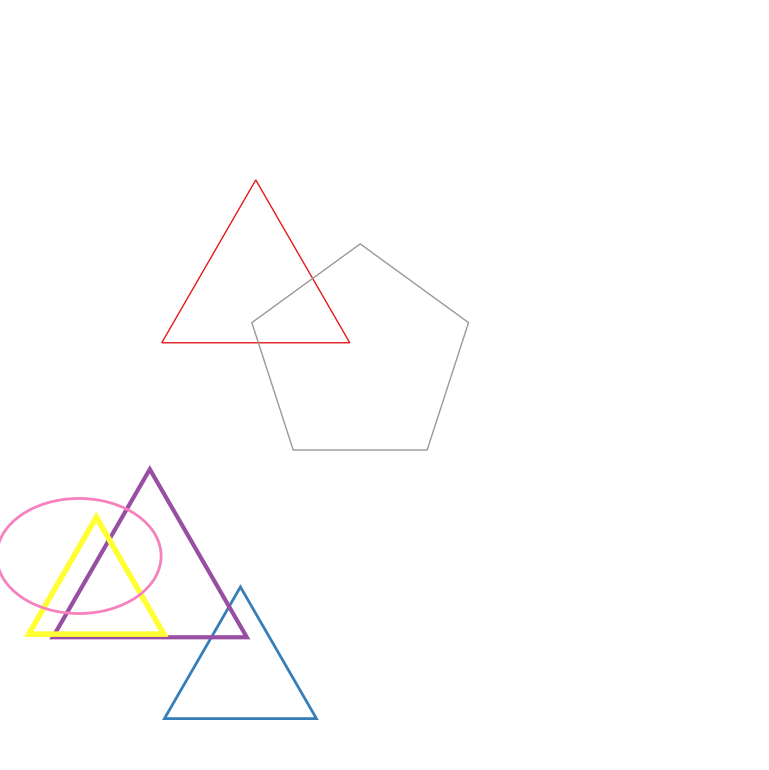[{"shape": "triangle", "thickness": 0.5, "radius": 0.7, "center": [0.332, 0.625]}, {"shape": "triangle", "thickness": 1, "radius": 0.57, "center": [0.312, 0.124]}, {"shape": "triangle", "thickness": 1.5, "radius": 0.73, "center": [0.195, 0.245]}, {"shape": "triangle", "thickness": 2, "radius": 0.51, "center": [0.125, 0.227]}, {"shape": "oval", "thickness": 1, "radius": 0.53, "center": [0.103, 0.278]}, {"shape": "pentagon", "thickness": 0.5, "radius": 0.74, "center": [0.468, 0.535]}]